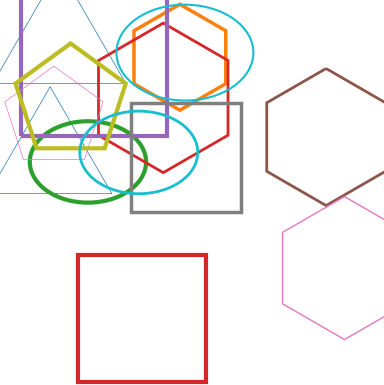[{"shape": "triangle", "thickness": 0.5, "radius": 1.0, "center": [0.154, 0.883]}, {"shape": "triangle", "thickness": 0.5, "radius": 0.93, "center": [0.13, 0.59]}, {"shape": "hexagon", "thickness": 2.5, "radius": 0.69, "center": [0.467, 0.851]}, {"shape": "oval", "thickness": 3, "radius": 0.75, "center": [0.228, 0.579]}, {"shape": "square", "thickness": 3, "radius": 0.83, "center": [0.369, 0.173]}, {"shape": "hexagon", "thickness": 2, "radius": 0.97, "center": [0.424, 0.746]}, {"shape": "square", "thickness": 3, "radius": 0.95, "center": [0.244, 0.835]}, {"shape": "hexagon", "thickness": 2, "radius": 0.89, "center": [0.847, 0.644]}, {"shape": "pentagon", "thickness": 0.5, "radius": 0.67, "center": [0.14, 0.694]}, {"shape": "hexagon", "thickness": 1, "radius": 0.93, "center": [0.895, 0.304]}, {"shape": "square", "thickness": 2.5, "radius": 0.71, "center": [0.483, 0.591]}, {"shape": "pentagon", "thickness": 3, "radius": 0.75, "center": [0.183, 0.737]}, {"shape": "oval", "thickness": 1.5, "radius": 0.89, "center": [0.48, 0.863]}, {"shape": "oval", "thickness": 2, "radius": 0.77, "center": [0.36, 0.604]}]